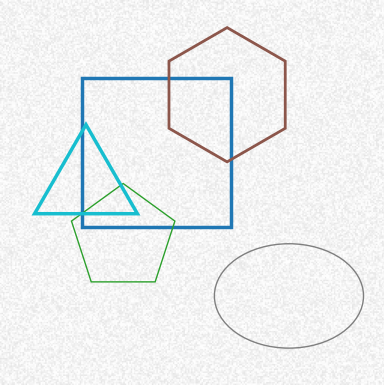[{"shape": "square", "thickness": 2.5, "radius": 0.97, "center": [0.407, 0.604]}, {"shape": "pentagon", "thickness": 1, "radius": 0.71, "center": [0.32, 0.382]}, {"shape": "hexagon", "thickness": 2, "radius": 0.87, "center": [0.59, 0.754]}, {"shape": "oval", "thickness": 1, "radius": 0.97, "center": [0.751, 0.231]}, {"shape": "triangle", "thickness": 2.5, "radius": 0.77, "center": [0.223, 0.522]}]